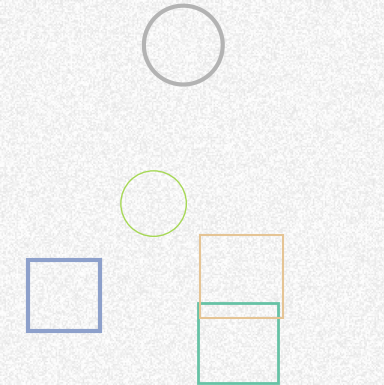[{"shape": "square", "thickness": 2, "radius": 0.52, "center": [0.618, 0.109]}, {"shape": "square", "thickness": 3, "radius": 0.46, "center": [0.167, 0.232]}, {"shape": "circle", "thickness": 1, "radius": 0.43, "center": [0.399, 0.471]}, {"shape": "square", "thickness": 1.5, "radius": 0.54, "center": [0.628, 0.282]}, {"shape": "circle", "thickness": 3, "radius": 0.51, "center": [0.476, 0.883]}]